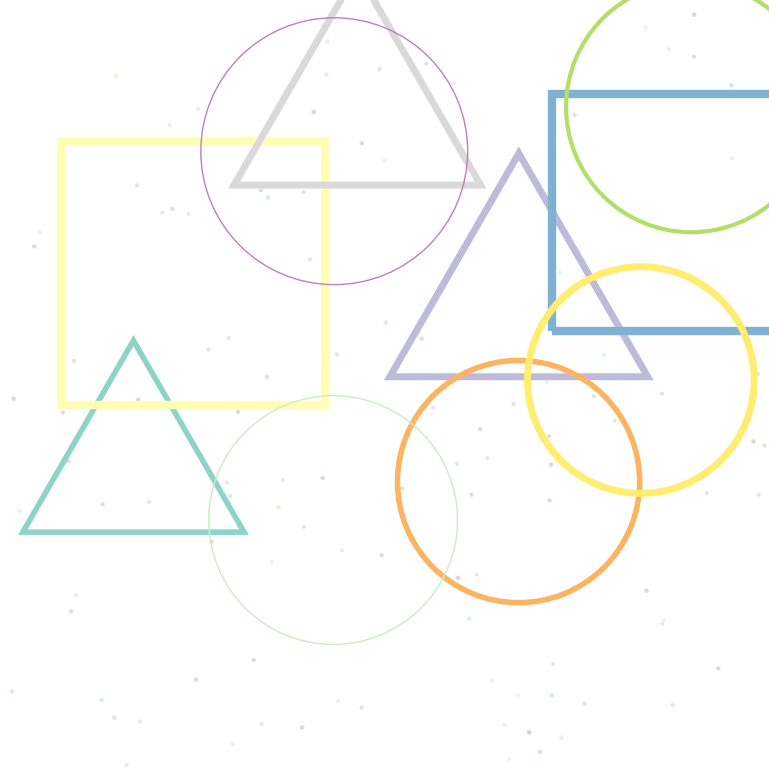[{"shape": "triangle", "thickness": 2, "radius": 0.83, "center": [0.173, 0.392]}, {"shape": "square", "thickness": 3, "radius": 0.86, "center": [0.25, 0.646]}, {"shape": "triangle", "thickness": 2.5, "radius": 0.97, "center": [0.674, 0.607]}, {"shape": "square", "thickness": 3, "radius": 0.77, "center": [0.871, 0.724]}, {"shape": "circle", "thickness": 2, "radius": 0.79, "center": [0.673, 0.375]}, {"shape": "circle", "thickness": 1.5, "radius": 0.81, "center": [0.898, 0.861]}, {"shape": "triangle", "thickness": 2.5, "radius": 0.92, "center": [0.464, 0.852]}, {"shape": "circle", "thickness": 0.5, "radius": 0.87, "center": [0.434, 0.804]}, {"shape": "circle", "thickness": 0.5, "radius": 0.81, "center": [0.433, 0.325]}, {"shape": "circle", "thickness": 2.5, "radius": 0.74, "center": [0.832, 0.506]}]